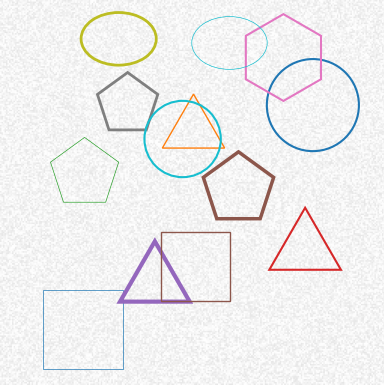[{"shape": "square", "thickness": 0.5, "radius": 0.52, "center": [0.215, 0.144]}, {"shape": "circle", "thickness": 1.5, "radius": 0.6, "center": [0.813, 0.727]}, {"shape": "triangle", "thickness": 1, "radius": 0.47, "center": [0.503, 0.662]}, {"shape": "pentagon", "thickness": 0.5, "radius": 0.47, "center": [0.22, 0.55]}, {"shape": "triangle", "thickness": 1.5, "radius": 0.54, "center": [0.793, 0.353]}, {"shape": "triangle", "thickness": 3, "radius": 0.52, "center": [0.402, 0.269]}, {"shape": "square", "thickness": 1, "radius": 0.45, "center": [0.508, 0.308]}, {"shape": "pentagon", "thickness": 2.5, "radius": 0.48, "center": [0.619, 0.51]}, {"shape": "hexagon", "thickness": 1.5, "radius": 0.56, "center": [0.736, 0.851]}, {"shape": "pentagon", "thickness": 2, "radius": 0.41, "center": [0.331, 0.729]}, {"shape": "oval", "thickness": 2, "radius": 0.49, "center": [0.308, 0.899]}, {"shape": "oval", "thickness": 0.5, "radius": 0.49, "center": [0.596, 0.888]}, {"shape": "circle", "thickness": 1.5, "radius": 0.5, "center": [0.474, 0.639]}]